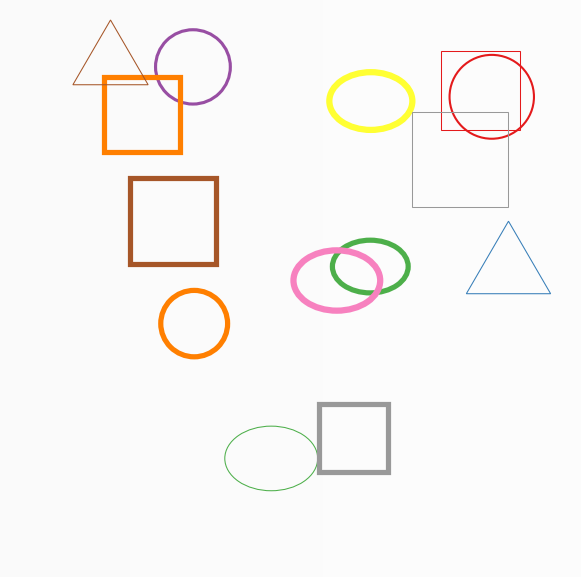[{"shape": "square", "thickness": 0.5, "radius": 0.34, "center": [0.826, 0.842]}, {"shape": "circle", "thickness": 1, "radius": 0.36, "center": [0.846, 0.832]}, {"shape": "triangle", "thickness": 0.5, "radius": 0.42, "center": [0.875, 0.532]}, {"shape": "oval", "thickness": 0.5, "radius": 0.4, "center": [0.467, 0.205]}, {"shape": "oval", "thickness": 2.5, "radius": 0.33, "center": [0.637, 0.538]}, {"shape": "circle", "thickness": 1.5, "radius": 0.32, "center": [0.332, 0.883]}, {"shape": "circle", "thickness": 2.5, "radius": 0.29, "center": [0.334, 0.439]}, {"shape": "square", "thickness": 2.5, "radius": 0.33, "center": [0.244, 0.802]}, {"shape": "oval", "thickness": 3, "radius": 0.36, "center": [0.638, 0.824]}, {"shape": "triangle", "thickness": 0.5, "radius": 0.37, "center": [0.19, 0.89]}, {"shape": "square", "thickness": 2.5, "radius": 0.37, "center": [0.298, 0.617]}, {"shape": "oval", "thickness": 3, "radius": 0.37, "center": [0.579, 0.513]}, {"shape": "square", "thickness": 2.5, "radius": 0.3, "center": [0.608, 0.24]}, {"shape": "square", "thickness": 0.5, "radius": 0.41, "center": [0.792, 0.723]}]